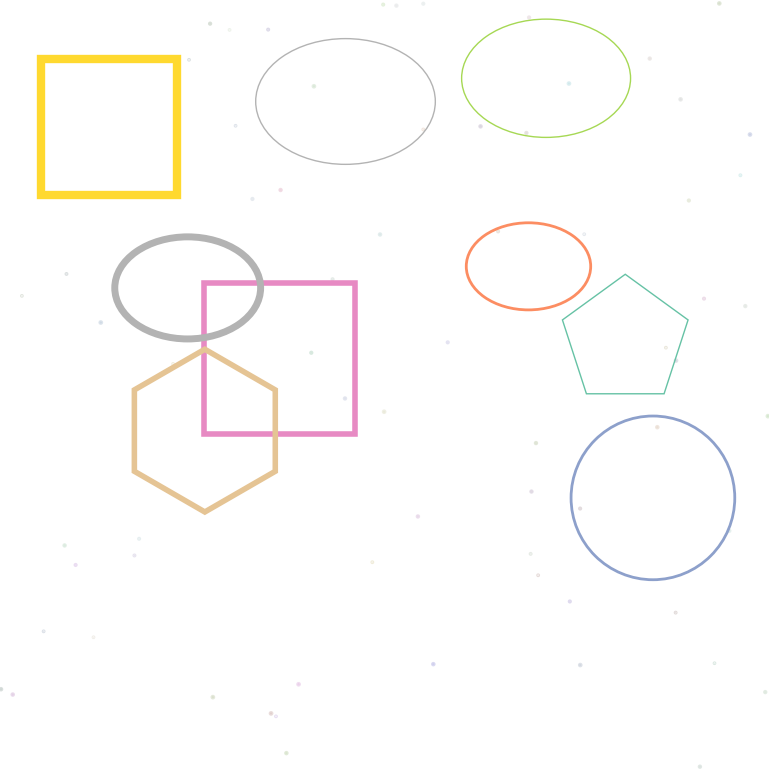[{"shape": "pentagon", "thickness": 0.5, "radius": 0.43, "center": [0.812, 0.558]}, {"shape": "oval", "thickness": 1, "radius": 0.4, "center": [0.686, 0.654]}, {"shape": "circle", "thickness": 1, "radius": 0.53, "center": [0.848, 0.353]}, {"shape": "square", "thickness": 2, "radius": 0.49, "center": [0.362, 0.535]}, {"shape": "oval", "thickness": 0.5, "radius": 0.55, "center": [0.709, 0.898]}, {"shape": "square", "thickness": 3, "radius": 0.44, "center": [0.141, 0.835]}, {"shape": "hexagon", "thickness": 2, "radius": 0.53, "center": [0.266, 0.441]}, {"shape": "oval", "thickness": 0.5, "radius": 0.58, "center": [0.449, 0.868]}, {"shape": "oval", "thickness": 2.5, "radius": 0.47, "center": [0.244, 0.626]}]